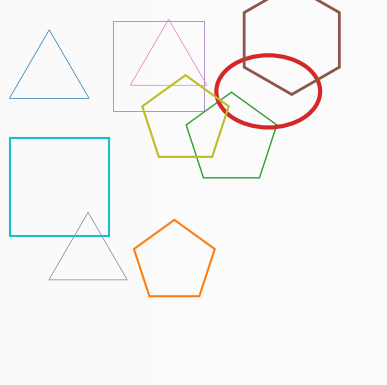[{"shape": "triangle", "thickness": 0.5, "radius": 0.59, "center": [0.127, 0.804]}, {"shape": "pentagon", "thickness": 1.5, "radius": 0.55, "center": [0.45, 0.319]}, {"shape": "pentagon", "thickness": 1, "radius": 0.61, "center": [0.597, 0.638]}, {"shape": "oval", "thickness": 3, "radius": 0.67, "center": [0.692, 0.763]}, {"shape": "square", "thickness": 0.5, "radius": 0.58, "center": [0.409, 0.829]}, {"shape": "hexagon", "thickness": 2, "radius": 0.71, "center": [0.753, 0.896]}, {"shape": "triangle", "thickness": 0.5, "radius": 0.57, "center": [0.435, 0.836]}, {"shape": "triangle", "thickness": 0.5, "radius": 0.58, "center": [0.227, 0.332]}, {"shape": "pentagon", "thickness": 1.5, "radius": 0.59, "center": [0.479, 0.688]}, {"shape": "square", "thickness": 1.5, "radius": 0.64, "center": [0.154, 0.515]}]